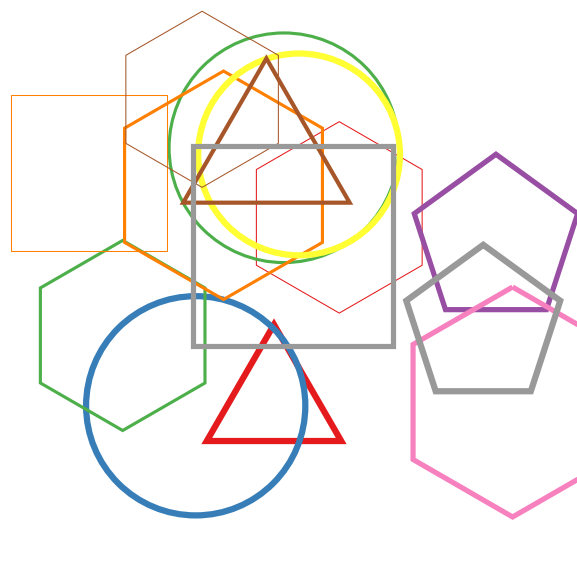[{"shape": "hexagon", "thickness": 0.5, "radius": 0.83, "center": [0.587, 0.623]}, {"shape": "triangle", "thickness": 3, "radius": 0.67, "center": [0.474, 0.303]}, {"shape": "circle", "thickness": 3, "radius": 0.95, "center": [0.339, 0.296]}, {"shape": "circle", "thickness": 1.5, "radius": 0.99, "center": [0.492, 0.743]}, {"shape": "hexagon", "thickness": 1.5, "radius": 0.82, "center": [0.212, 0.418]}, {"shape": "pentagon", "thickness": 2.5, "radius": 0.74, "center": [0.859, 0.583]}, {"shape": "hexagon", "thickness": 1.5, "radius": 0.99, "center": [0.387, 0.678]}, {"shape": "square", "thickness": 0.5, "radius": 0.68, "center": [0.154, 0.7]}, {"shape": "circle", "thickness": 3, "radius": 0.87, "center": [0.518, 0.732]}, {"shape": "triangle", "thickness": 2, "radius": 0.83, "center": [0.461, 0.731]}, {"shape": "hexagon", "thickness": 0.5, "radius": 0.76, "center": [0.35, 0.827]}, {"shape": "hexagon", "thickness": 2.5, "radius": 1.0, "center": [0.888, 0.303]}, {"shape": "square", "thickness": 2.5, "radius": 0.87, "center": [0.508, 0.573]}, {"shape": "pentagon", "thickness": 3, "radius": 0.7, "center": [0.837, 0.435]}]